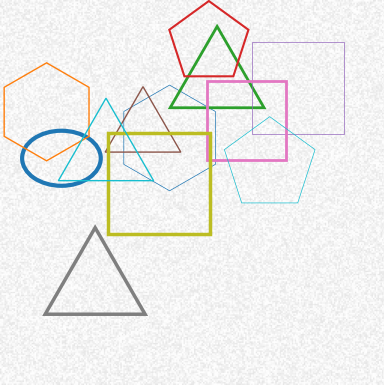[{"shape": "hexagon", "thickness": 0.5, "radius": 0.69, "center": [0.44, 0.642]}, {"shape": "oval", "thickness": 3, "radius": 0.51, "center": [0.16, 0.589]}, {"shape": "hexagon", "thickness": 1, "radius": 0.64, "center": [0.121, 0.71]}, {"shape": "triangle", "thickness": 2, "radius": 0.7, "center": [0.564, 0.791]}, {"shape": "pentagon", "thickness": 1.5, "radius": 0.54, "center": [0.542, 0.889]}, {"shape": "square", "thickness": 0.5, "radius": 0.6, "center": [0.775, 0.772]}, {"shape": "triangle", "thickness": 1, "radius": 0.57, "center": [0.371, 0.662]}, {"shape": "square", "thickness": 2, "radius": 0.51, "center": [0.641, 0.686]}, {"shape": "triangle", "thickness": 2.5, "radius": 0.75, "center": [0.247, 0.259]}, {"shape": "square", "thickness": 2.5, "radius": 0.66, "center": [0.413, 0.523]}, {"shape": "triangle", "thickness": 1, "radius": 0.71, "center": [0.275, 0.602]}, {"shape": "pentagon", "thickness": 0.5, "radius": 0.62, "center": [0.701, 0.573]}]